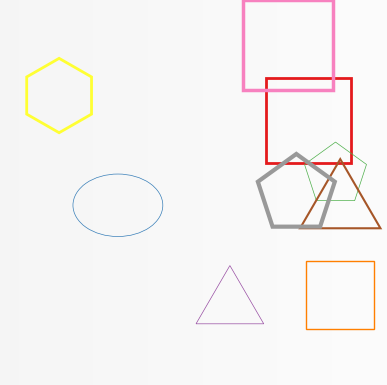[{"shape": "square", "thickness": 2, "radius": 0.55, "center": [0.796, 0.686]}, {"shape": "oval", "thickness": 0.5, "radius": 0.58, "center": [0.304, 0.467]}, {"shape": "pentagon", "thickness": 0.5, "radius": 0.42, "center": [0.866, 0.547]}, {"shape": "triangle", "thickness": 0.5, "radius": 0.5, "center": [0.593, 0.209]}, {"shape": "square", "thickness": 1, "radius": 0.44, "center": [0.878, 0.233]}, {"shape": "hexagon", "thickness": 2, "radius": 0.48, "center": [0.153, 0.752]}, {"shape": "triangle", "thickness": 1.5, "radius": 0.6, "center": [0.878, 0.467]}, {"shape": "square", "thickness": 2.5, "radius": 0.58, "center": [0.742, 0.883]}, {"shape": "pentagon", "thickness": 3, "radius": 0.52, "center": [0.765, 0.496]}]